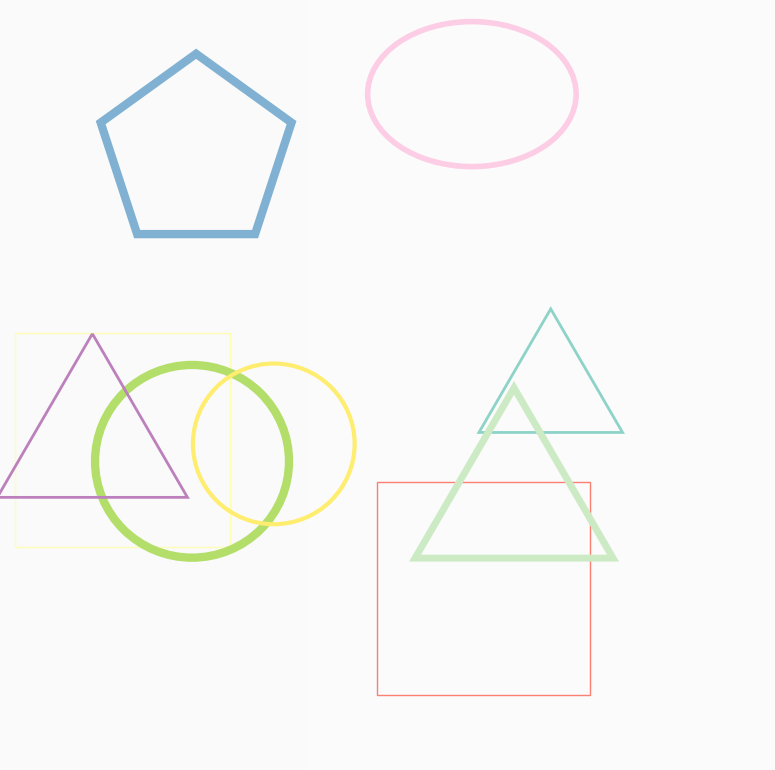[{"shape": "triangle", "thickness": 1, "radius": 0.53, "center": [0.711, 0.492]}, {"shape": "square", "thickness": 0.5, "radius": 0.7, "center": [0.158, 0.428]}, {"shape": "square", "thickness": 0.5, "radius": 0.69, "center": [0.624, 0.236]}, {"shape": "pentagon", "thickness": 3, "radius": 0.65, "center": [0.253, 0.801]}, {"shape": "circle", "thickness": 3, "radius": 0.63, "center": [0.248, 0.401]}, {"shape": "oval", "thickness": 2, "radius": 0.67, "center": [0.609, 0.878]}, {"shape": "triangle", "thickness": 1, "radius": 0.71, "center": [0.119, 0.425]}, {"shape": "triangle", "thickness": 2.5, "radius": 0.74, "center": [0.663, 0.349]}, {"shape": "circle", "thickness": 1.5, "radius": 0.52, "center": [0.353, 0.424]}]